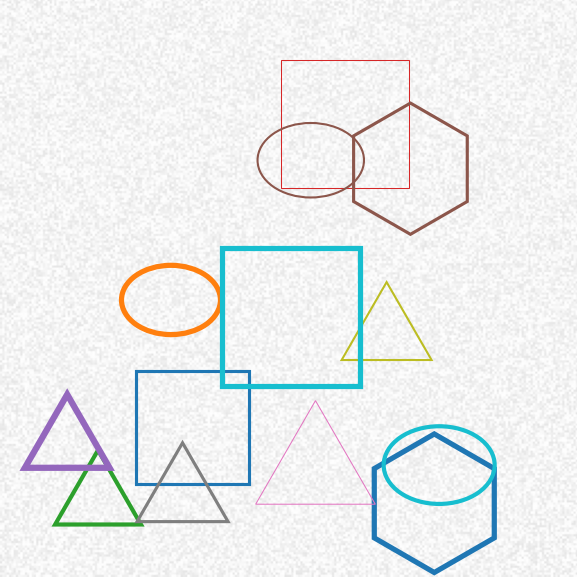[{"shape": "square", "thickness": 1.5, "radius": 0.49, "center": [0.333, 0.259]}, {"shape": "hexagon", "thickness": 2.5, "radius": 0.6, "center": [0.752, 0.128]}, {"shape": "oval", "thickness": 2.5, "radius": 0.43, "center": [0.296, 0.48]}, {"shape": "triangle", "thickness": 2, "radius": 0.43, "center": [0.17, 0.134]}, {"shape": "square", "thickness": 0.5, "radius": 0.56, "center": [0.598, 0.784]}, {"shape": "triangle", "thickness": 3, "radius": 0.42, "center": [0.116, 0.231]}, {"shape": "oval", "thickness": 1, "radius": 0.46, "center": [0.538, 0.722]}, {"shape": "hexagon", "thickness": 1.5, "radius": 0.57, "center": [0.711, 0.707]}, {"shape": "triangle", "thickness": 0.5, "radius": 0.6, "center": [0.546, 0.186]}, {"shape": "triangle", "thickness": 1.5, "radius": 0.45, "center": [0.316, 0.141]}, {"shape": "triangle", "thickness": 1, "radius": 0.45, "center": [0.669, 0.421]}, {"shape": "oval", "thickness": 2, "radius": 0.48, "center": [0.76, 0.194]}, {"shape": "square", "thickness": 2.5, "radius": 0.6, "center": [0.504, 0.451]}]